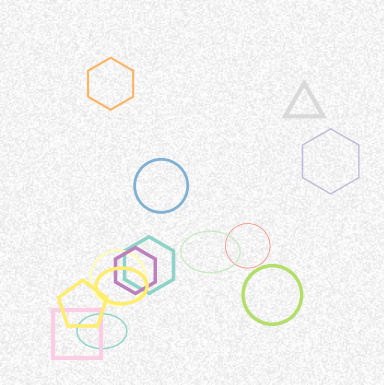[{"shape": "oval", "thickness": 1, "radius": 0.32, "center": [0.265, 0.14]}, {"shape": "hexagon", "thickness": 2.5, "radius": 0.37, "center": [0.387, 0.311]}, {"shape": "circle", "thickness": 1.5, "radius": 0.36, "center": [0.306, 0.278]}, {"shape": "hexagon", "thickness": 1, "radius": 0.42, "center": [0.859, 0.581]}, {"shape": "circle", "thickness": 0.5, "radius": 0.29, "center": [0.643, 0.362]}, {"shape": "circle", "thickness": 2, "radius": 0.34, "center": [0.419, 0.517]}, {"shape": "hexagon", "thickness": 1.5, "radius": 0.34, "center": [0.287, 0.783]}, {"shape": "circle", "thickness": 2.5, "radius": 0.38, "center": [0.707, 0.234]}, {"shape": "square", "thickness": 3, "radius": 0.31, "center": [0.2, 0.132]}, {"shape": "triangle", "thickness": 3, "radius": 0.29, "center": [0.79, 0.727]}, {"shape": "hexagon", "thickness": 2.5, "radius": 0.3, "center": [0.352, 0.297]}, {"shape": "oval", "thickness": 1, "radius": 0.38, "center": [0.547, 0.346]}, {"shape": "pentagon", "thickness": 2.5, "radius": 0.33, "center": [0.215, 0.207]}, {"shape": "oval", "thickness": 2.5, "radius": 0.33, "center": [0.316, 0.257]}]